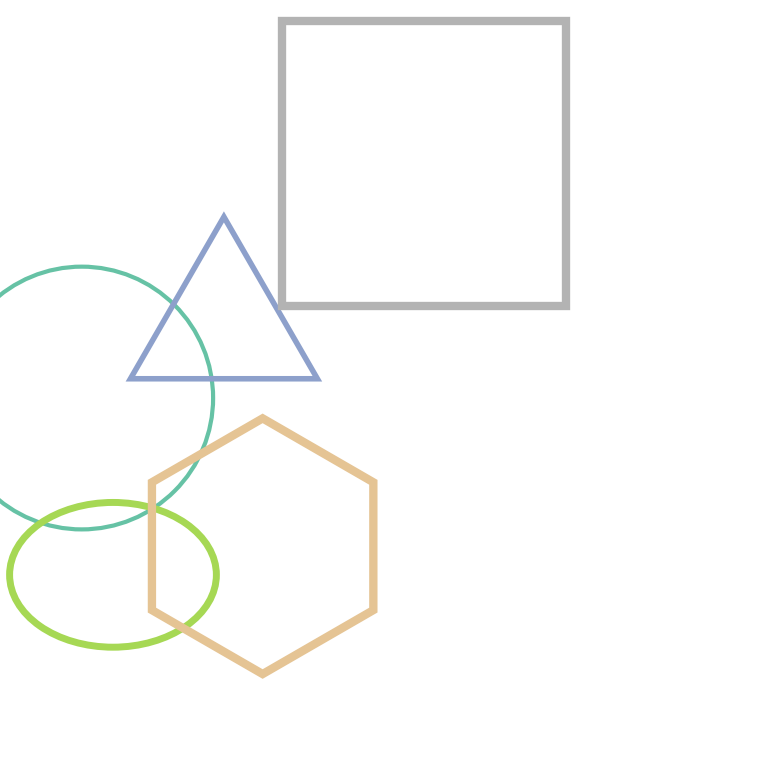[{"shape": "circle", "thickness": 1.5, "radius": 0.85, "center": [0.106, 0.483]}, {"shape": "triangle", "thickness": 2, "radius": 0.7, "center": [0.291, 0.578]}, {"shape": "oval", "thickness": 2.5, "radius": 0.67, "center": [0.147, 0.253]}, {"shape": "hexagon", "thickness": 3, "radius": 0.83, "center": [0.341, 0.291]}, {"shape": "square", "thickness": 3, "radius": 0.92, "center": [0.551, 0.787]}]